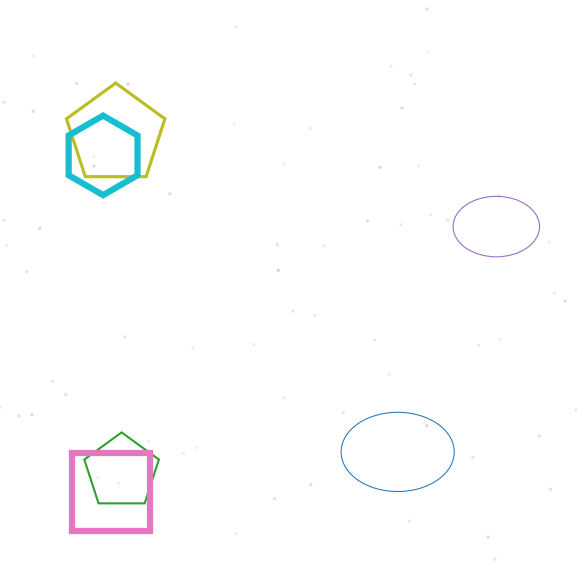[{"shape": "oval", "thickness": 0.5, "radius": 0.49, "center": [0.689, 0.217]}, {"shape": "pentagon", "thickness": 1, "radius": 0.34, "center": [0.211, 0.182]}, {"shape": "oval", "thickness": 0.5, "radius": 0.37, "center": [0.859, 0.607]}, {"shape": "square", "thickness": 3, "radius": 0.34, "center": [0.192, 0.147]}, {"shape": "pentagon", "thickness": 1.5, "radius": 0.45, "center": [0.2, 0.766]}, {"shape": "hexagon", "thickness": 3, "radius": 0.34, "center": [0.178, 0.73]}]